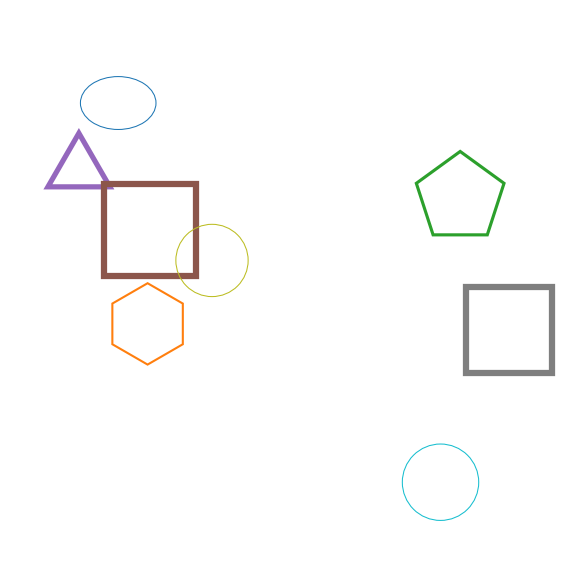[{"shape": "oval", "thickness": 0.5, "radius": 0.33, "center": [0.205, 0.821]}, {"shape": "hexagon", "thickness": 1, "radius": 0.35, "center": [0.256, 0.438]}, {"shape": "pentagon", "thickness": 1.5, "radius": 0.4, "center": [0.797, 0.657]}, {"shape": "triangle", "thickness": 2.5, "radius": 0.31, "center": [0.137, 0.707]}, {"shape": "square", "thickness": 3, "radius": 0.4, "center": [0.26, 0.601]}, {"shape": "square", "thickness": 3, "radius": 0.37, "center": [0.882, 0.428]}, {"shape": "circle", "thickness": 0.5, "radius": 0.31, "center": [0.367, 0.548]}, {"shape": "circle", "thickness": 0.5, "radius": 0.33, "center": [0.763, 0.164]}]